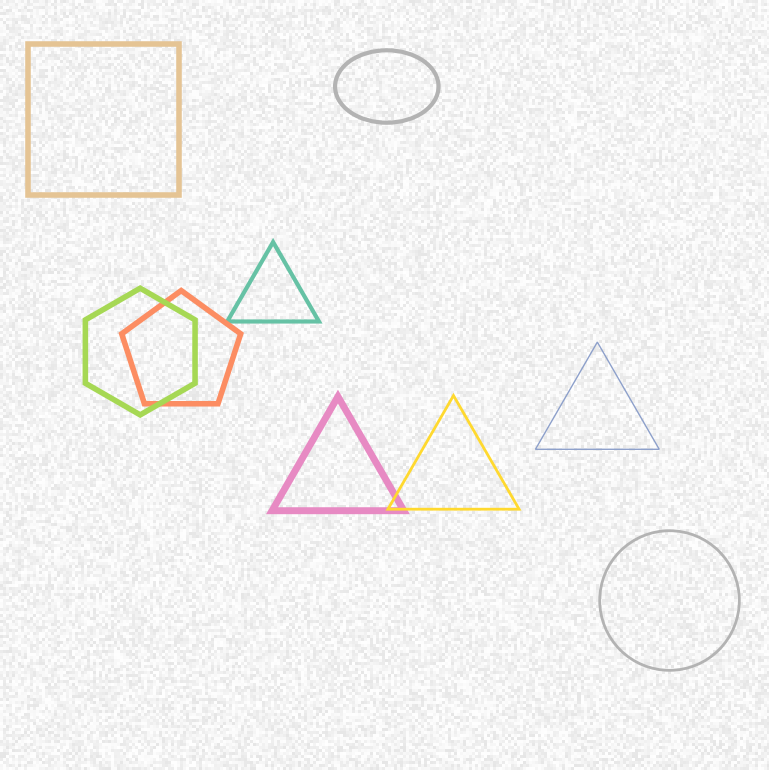[{"shape": "triangle", "thickness": 1.5, "radius": 0.34, "center": [0.355, 0.617]}, {"shape": "pentagon", "thickness": 2, "radius": 0.41, "center": [0.235, 0.541]}, {"shape": "triangle", "thickness": 0.5, "radius": 0.46, "center": [0.776, 0.463]}, {"shape": "triangle", "thickness": 2.5, "radius": 0.49, "center": [0.439, 0.386]}, {"shape": "hexagon", "thickness": 2, "radius": 0.41, "center": [0.182, 0.543]}, {"shape": "triangle", "thickness": 1, "radius": 0.49, "center": [0.589, 0.388]}, {"shape": "square", "thickness": 2, "radius": 0.49, "center": [0.134, 0.845]}, {"shape": "oval", "thickness": 1.5, "radius": 0.34, "center": [0.502, 0.888]}, {"shape": "circle", "thickness": 1, "radius": 0.45, "center": [0.869, 0.22]}]